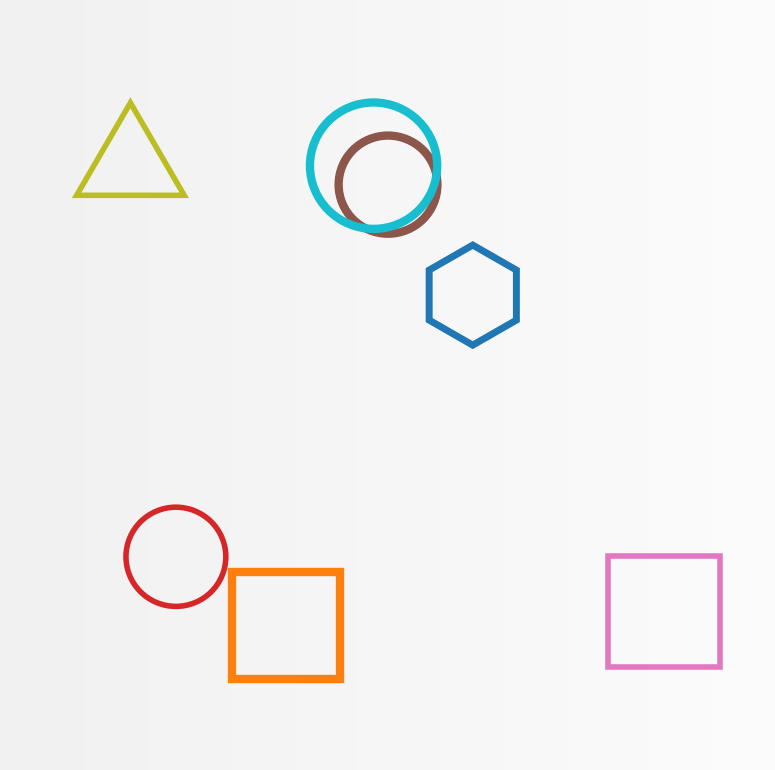[{"shape": "hexagon", "thickness": 2.5, "radius": 0.32, "center": [0.61, 0.617]}, {"shape": "square", "thickness": 3, "radius": 0.35, "center": [0.369, 0.188]}, {"shape": "circle", "thickness": 2, "radius": 0.32, "center": [0.227, 0.277]}, {"shape": "circle", "thickness": 3, "radius": 0.32, "center": [0.501, 0.76]}, {"shape": "square", "thickness": 2, "radius": 0.36, "center": [0.857, 0.206]}, {"shape": "triangle", "thickness": 2, "radius": 0.4, "center": [0.168, 0.786]}, {"shape": "circle", "thickness": 3, "radius": 0.41, "center": [0.482, 0.785]}]